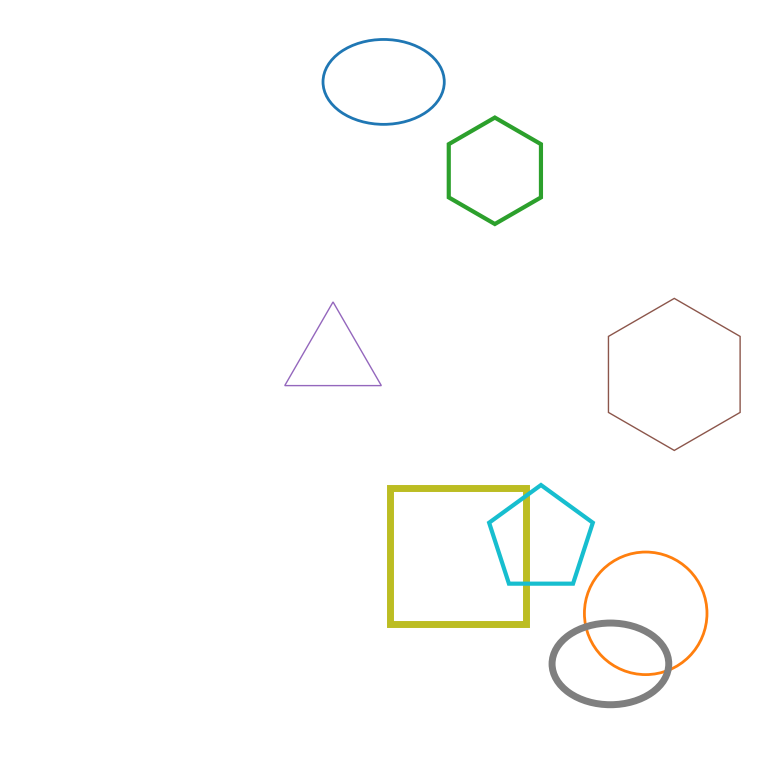[{"shape": "oval", "thickness": 1, "radius": 0.39, "center": [0.498, 0.894]}, {"shape": "circle", "thickness": 1, "radius": 0.4, "center": [0.839, 0.203]}, {"shape": "hexagon", "thickness": 1.5, "radius": 0.35, "center": [0.643, 0.778]}, {"shape": "triangle", "thickness": 0.5, "radius": 0.36, "center": [0.433, 0.535]}, {"shape": "hexagon", "thickness": 0.5, "radius": 0.49, "center": [0.876, 0.514]}, {"shape": "oval", "thickness": 2.5, "radius": 0.38, "center": [0.793, 0.138]}, {"shape": "square", "thickness": 2.5, "radius": 0.44, "center": [0.595, 0.278]}, {"shape": "pentagon", "thickness": 1.5, "radius": 0.35, "center": [0.703, 0.299]}]